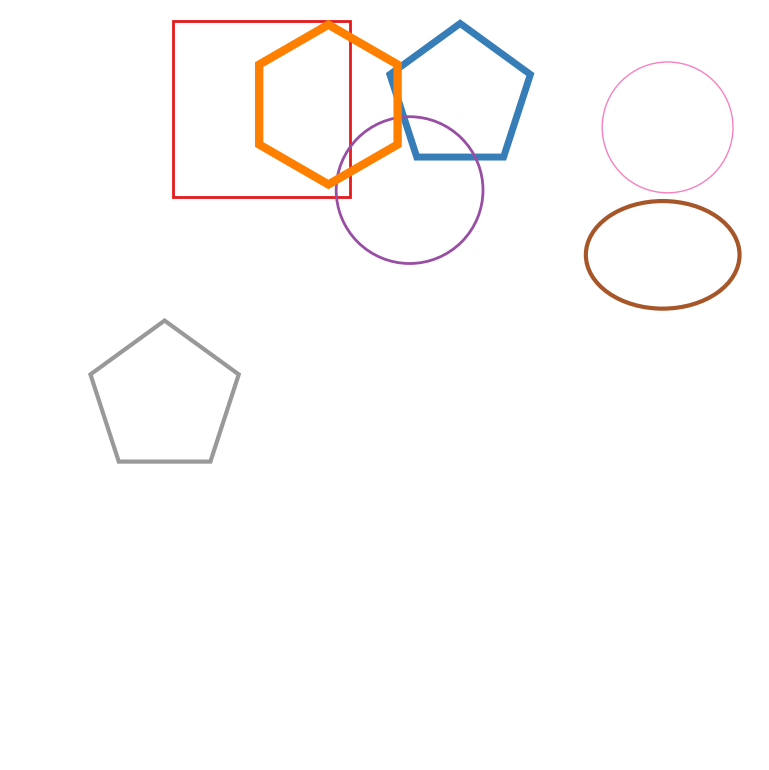[{"shape": "square", "thickness": 1, "radius": 0.57, "center": [0.34, 0.859]}, {"shape": "pentagon", "thickness": 2.5, "radius": 0.48, "center": [0.598, 0.874]}, {"shape": "circle", "thickness": 1, "radius": 0.48, "center": [0.532, 0.753]}, {"shape": "hexagon", "thickness": 3, "radius": 0.52, "center": [0.426, 0.864]}, {"shape": "oval", "thickness": 1.5, "radius": 0.5, "center": [0.861, 0.669]}, {"shape": "circle", "thickness": 0.5, "radius": 0.42, "center": [0.867, 0.835]}, {"shape": "pentagon", "thickness": 1.5, "radius": 0.51, "center": [0.214, 0.482]}]